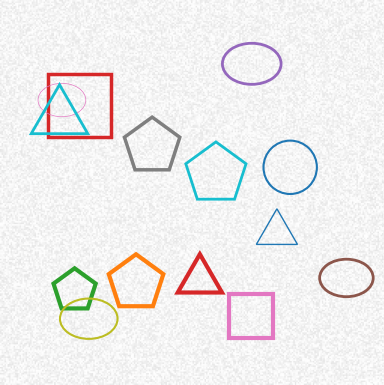[{"shape": "circle", "thickness": 1.5, "radius": 0.35, "center": [0.754, 0.565]}, {"shape": "triangle", "thickness": 1, "radius": 0.31, "center": [0.719, 0.396]}, {"shape": "pentagon", "thickness": 3, "radius": 0.37, "center": [0.353, 0.265]}, {"shape": "pentagon", "thickness": 3, "radius": 0.29, "center": [0.194, 0.245]}, {"shape": "square", "thickness": 2.5, "radius": 0.41, "center": [0.207, 0.725]}, {"shape": "triangle", "thickness": 3, "radius": 0.33, "center": [0.519, 0.273]}, {"shape": "oval", "thickness": 2, "radius": 0.38, "center": [0.654, 0.834]}, {"shape": "oval", "thickness": 2, "radius": 0.35, "center": [0.9, 0.278]}, {"shape": "square", "thickness": 3, "radius": 0.29, "center": [0.652, 0.18]}, {"shape": "oval", "thickness": 0.5, "radius": 0.31, "center": [0.161, 0.74]}, {"shape": "pentagon", "thickness": 2.5, "radius": 0.38, "center": [0.395, 0.62]}, {"shape": "oval", "thickness": 1.5, "radius": 0.37, "center": [0.231, 0.172]}, {"shape": "pentagon", "thickness": 2, "radius": 0.41, "center": [0.561, 0.549]}, {"shape": "triangle", "thickness": 2, "radius": 0.42, "center": [0.155, 0.695]}]